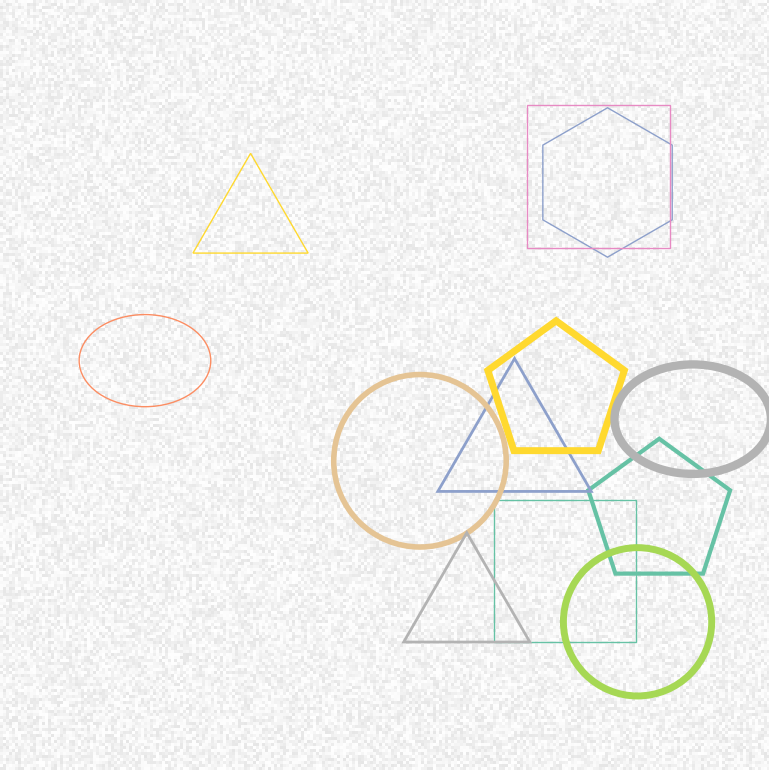[{"shape": "pentagon", "thickness": 1.5, "radius": 0.48, "center": [0.856, 0.333]}, {"shape": "square", "thickness": 0.5, "radius": 0.46, "center": [0.734, 0.258]}, {"shape": "oval", "thickness": 0.5, "radius": 0.43, "center": [0.188, 0.532]}, {"shape": "hexagon", "thickness": 0.5, "radius": 0.49, "center": [0.789, 0.763]}, {"shape": "triangle", "thickness": 1, "radius": 0.58, "center": [0.668, 0.419]}, {"shape": "square", "thickness": 0.5, "radius": 0.47, "center": [0.777, 0.771]}, {"shape": "circle", "thickness": 2.5, "radius": 0.48, "center": [0.828, 0.192]}, {"shape": "pentagon", "thickness": 2.5, "radius": 0.47, "center": [0.722, 0.49]}, {"shape": "triangle", "thickness": 0.5, "radius": 0.43, "center": [0.325, 0.714]}, {"shape": "circle", "thickness": 2, "radius": 0.56, "center": [0.545, 0.402]}, {"shape": "oval", "thickness": 3, "radius": 0.51, "center": [0.9, 0.456]}, {"shape": "triangle", "thickness": 1, "radius": 0.47, "center": [0.606, 0.213]}]